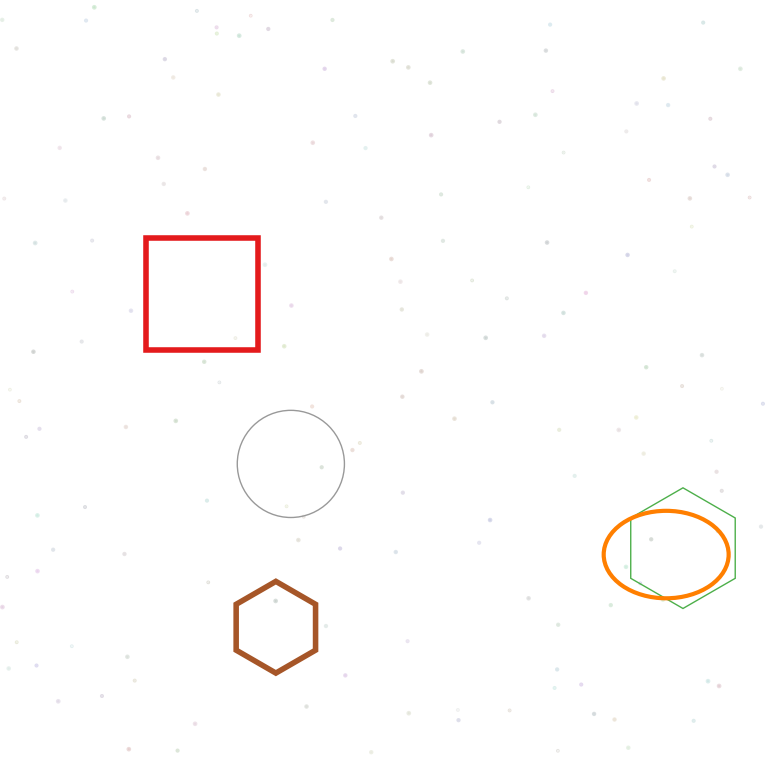[{"shape": "square", "thickness": 2, "radius": 0.36, "center": [0.262, 0.618]}, {"shape": "hexagon", "thickness": 0.5, "radius": 0.39, "center": [0.887, 0.288]}, {"shape": "oval", "thickness": 1.5, "radius": 0.41, "center": [0.865, 0.28]}, {"shape": "hexagon", "thickness": 2, "radius": 0.3, "center": [0.358, 0.185]}, {"shape": "circle", "thickness": 0.5, "radius": 0.35, "center": [0.378, 0.398]}]